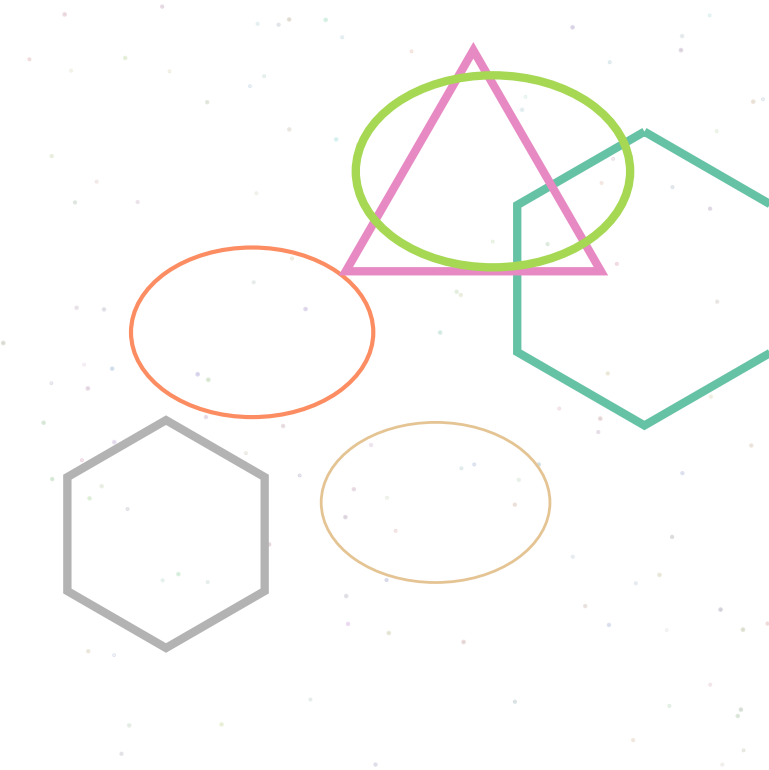[{"shape": "hexagon", "thickness": 3, "radius": 0.95, "center": [0.837, 0.638]}, {"shape": "oval", "thickness": 1.5, "radius": 0.79, "center": [0.327, 0.568]}, {"shape": "triangle", "thickness": 3, "radius": 0.96, "center": [0.615, 0.743]}, {"shape": "oval", "thickness": 3, "radius": 0.89, "center": [0.64, 0.777]}, {"shape": "oval", "thickness": 1, "radius": 0.74, "center": [0.566, 0.347]}, {"shape": "hexagon", "thickness": 3, "radius": 0.74, "center": [0.216, 0.306]}]